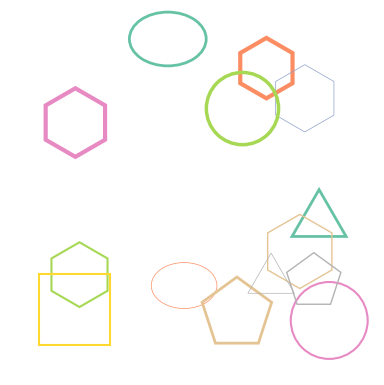[{"shape": "triangle", "thickness": 2, "radius": 0.41, "center": [0.829, 0.426]}, {"shape": "oval", "thickness": 2, "radius": 0.5, "center": [0.436, 0.899]}, {"shape": "oval", "thickness": 0.5, "radius": 0.43, "center": [0.478, 0.258]}, {"shape": "hexagon", "thickness": 3, "radius": 0.39, "center": [0.692, 0.823]}, {"shape": "hexagon", "thickness": 0.5, "radius": 0.44, "center": [0.792, 0.745]}, {"shape": "circle", "thickness": 1.5, "radius": 0.5, "center": [0.855, 0.168]}, {"shape": "hexagon", "thickness": 3, "radius": 0.45, "center": [0.196, 0.682]}, {"shape": "circle", "thickness": 2.5, "radius": 0.47, "center": [0.63, 0.718]}, {"shape": "hexagon", "thickness": 1.5, "radius": 0.42, "center": [0.206, 0.287]}, {"shape": "square", "thickness": 1.5, "radius": 0.46, "center": [0.194, 0.197]}, {"shape": "hexagon", "thickness": 1, "radius": 0.48, "center": [0.779, 0.347]}, {"shape": "pentagon", "thickness": 2, "radius": 0.47, "center": [0.615, 0.185]}, {"shape": "pentagon", "thickness": 1, "radius": 0.37, "center": [0.815, 0.27]}, {"shape": "triangle", "thickness": 0.5, "radius": 0.35, "center": [0.704, 0.273]}]